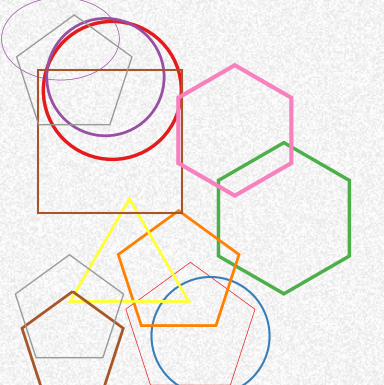[{"shape": "pentagon", "thickness": 0.5, "radius": 0.88, "center": [0.495, 0.142]}, {"shape": "circle", "thickness": 2.5, "radius": 0.9, "center": [0.292, 0.765]}, {"shape": "circle", "thickness": 1.5, "radius": 0.77, "center": [0.547, 0.127]}, {"shape": "hexagon", "thickness": 2.5, "radius": 0.98, "center": [0.737, 0.433]}, {"shape": "circle", "thickness": 2, "radius": 0.76, "center": [0.274, 0.8]}, {"shape": "oval", "thickness": 0.5, "radius": 0.76, "center": [0.157, 0.899]}, {"shape": "pentagon", "thickness": 2, "radius": 0.82, "center": [0.464, 0.288]}, {"shape": "triangle", "thickness": 2, "radius": 0.89, "center": [0.336, 0.306]}, {"shape": "pentagon", "thickness": 2, "radius": 0.69, "center": [0.189, 0.105]}, {"shape": "square", "thickness": 1.5, "radius": 0.93, "center": [0.285, 0.632]}, {"shape": "hexagon", "thickness": 3, "radius": 0.85, "center": [0.61, 0.661]}, {"shape": "pentagon", "thickness": 1, "radius": 0.74, "center": [0.18, 0.191]}, {"shape": "pentagon", "thickness": 1, "radius": 0.79, "center": [0.193, 0.804]}]